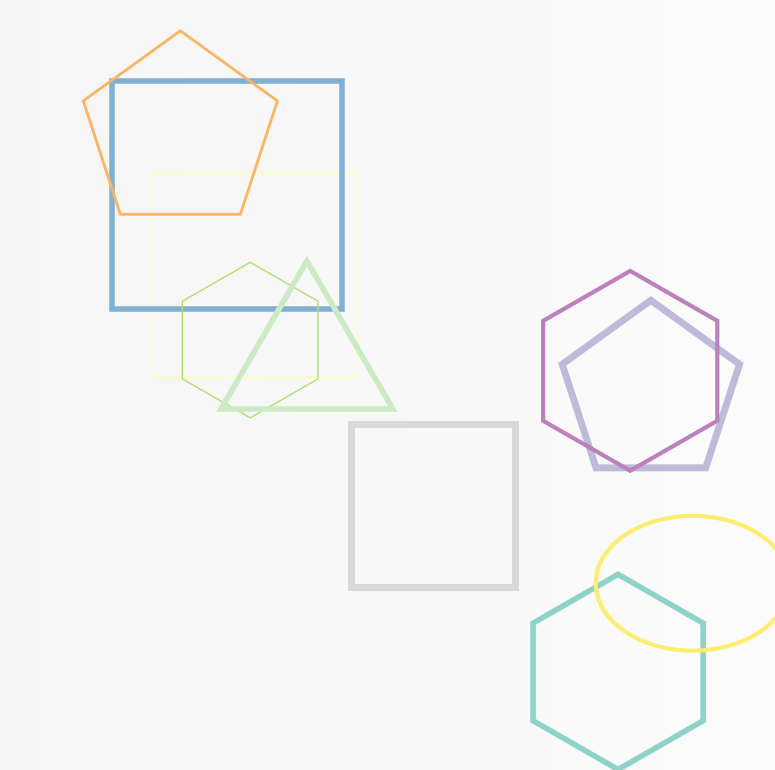[{"shape": "hexagon", "thickness": 2, "radius": 0.63, "center": [0.798, 0.127]}, {"shape": "square", "thickness": 0.5, "radius": 0.67, "center": [0.328, 0.643]}, {"shape": "pentagon", "thickness": 2.5, "radius": 0.6, "center": [0.84, 0.49]}, {"shape": "square", "thickness": 2, "radius": 0.74, "center": [0.293, 0.747]}, {"shape": "pentagon", "thickness": 1, "radius": 0.66, "center": [0.233, 0.828]}, {"shape": "hexagon", "thickness": 0.5, "radius": 0.5, "center": [0.323, 0.558]}, {"shape": "square", "thickness": 2.5, "radius": 0.53, "center": [0.558, 0.344]}, {"shape": "hexagon", "thickness": 1.5, "radius": 0.65, "center": [0.813, 0.518]}, {"shape": "triangle", "thickness": 2, "radius": 0.64, "center": [0.396, 0.533]}, {"shape": "oval", "thickness": 1.5, "radius": 0.63, "center": [0.894, 0.243]}]